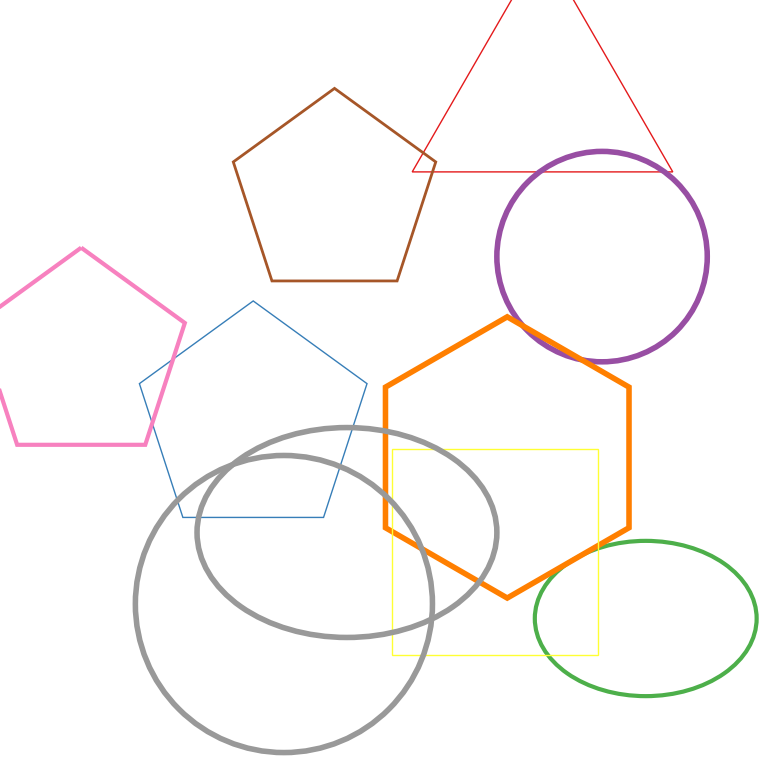[{"shape": "triangle", "thickness": 0.5, "radius": 0.98, "center": [0.705, 0.874]}, {"shape": "pentagon", "thickness": 0.5, "radius": 0.78, "center": [0.329, 0.454]}, {"shape": "oval", "thickness": 1.5, "radius": 0.72, "center": [0.839, 0.197]}, {"shape": "circle", "thickness": 2, "radius": 0.68, "center": [0.782, 0.667]}, {"shape": "hexagon", "thickness": 2, "radius": 0.91, "center": [0.659, 0.406]}, {"shape": "square", "thickness": 0.5, "radius": 0.67, "center": [0.643, 0.283]}, {"shape": "pentagon", "thickness": 1, "radius": 0.69, "center": [0.434, 0.747]}, {"shape": "pentagon", "thickness": 1.5, "radius": 0.71, "center": [0.105, 0.537]}, {"shape": "oval", "thickness": 2, "radius": 0.97, "center": [0.451, 0.308]}, {"shape": "circle", "thickness": 2, "radius": 0.96, "center": [0.369, 0.216]}]